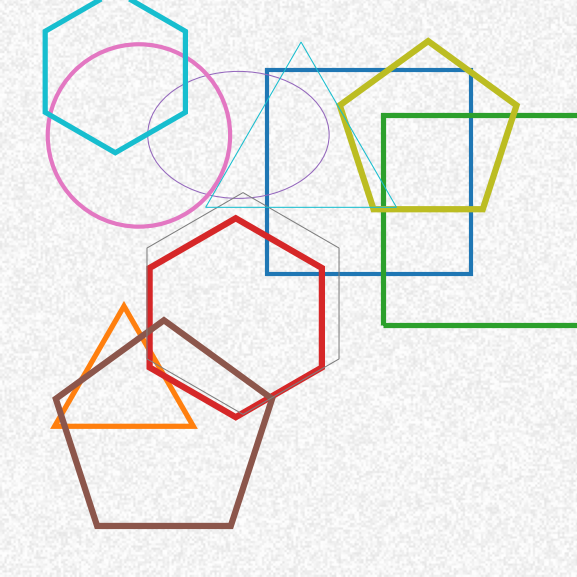[{"shape": "square", "thickness": 2, "radius": 0.89, "center": [0.639, 0.701]}, {"shape": "triangle", "thickness": 2.5, "radius": 0.69, "center": [0.215, 0.33]}, {"shape": "square", "thickness": 2.5, "radius": 0.91, "center": [0.845, 0.618]}, {"shape": "hexagon", "thickness": 3, "radius": 0.86, "center": [0.408, 0.449]}, {"shape": "oval", "thickness": 0.5, "radius": 0.79, "center": [0.413, 0.766]}, {"shape": "pentagon", "thickness": 3, "radius": 0.98, "center": [0.284, 0.248]}, {"shape": "circle", "thickness": 2, "radius": 0.79, "center": [0.241, 0.765]}, {"shape": "hexagon", "thickness": 0.5, "radius": 0.96, "center": [0.421, 0.474]}, {"shape": "pentagon", "thickness": 3, "radius": 0.8, "center": [0.741, 0.767]}, {"shape": "hexagon", "thickness": 2.5, "radius": 0.7, "center": [0.2, 0.875]}, {"shape": "triangle", "thickness": 0.5, "radius": 0.95, "center": [0.521, 0.736]}]